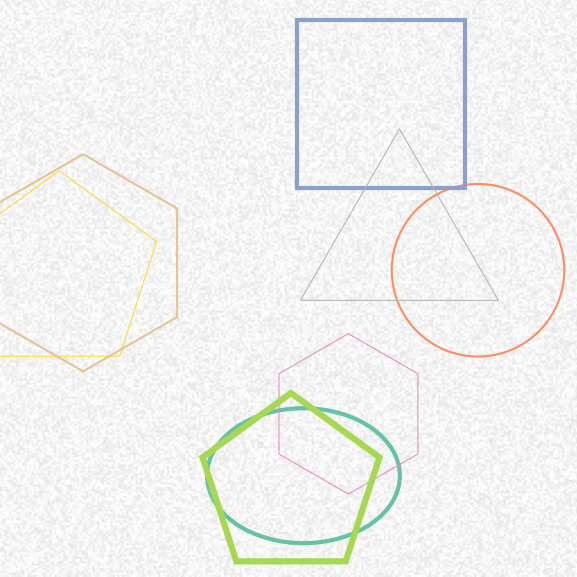[{"shape": "oval", "thickness": 2, "radius": 0.83, "center": [0.525, 0.175]}, {"shape": "circle", "thickness": 1, "radius": 0.75, "center": [0.828, 0.531]}, {"shape": "square", "thickness": 2, "radius": 0.73, "center": [0.66, 0.819]}, {"shape": "hexagon", "thickness": 0.5, "radius": 0.69, "center": [0.603, 0.282]}, {"shape": "pentagon", "thickness": 3, "radius": 0.81, "center": [0.504, 0.157]}, {"shape": "pentagon", "thickness": 0.5, "radius": 0.89, "center": [0.103, 0.526]}, {"shape": "hexagon", "thickness": 1, "radius": 0.94, "center": [0.144, 0.544]}, {"shape": "triangle", "thickness": 0.5, "radius": 0.99, "center": [0.692, 0.578]}]